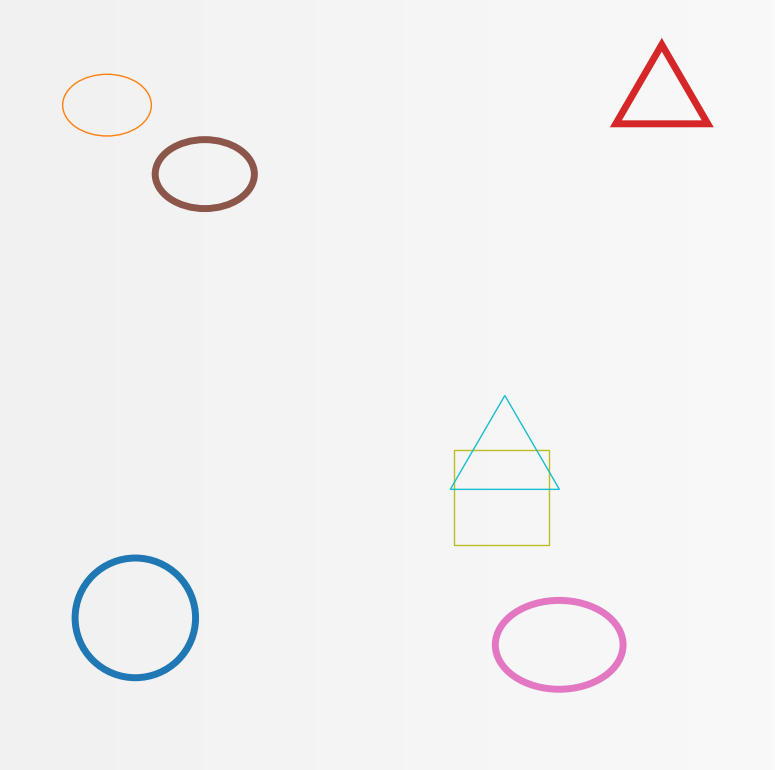[{"shape": "circle", "thickness": 2.5, "radius": 0.39, "center": [0.175, 0.198]}, {"shape": "oval", "thickness": 0.5, "radius": 0.29, "center": [0.138, 0.863]}, {"shape": "triangle", "thickness": 2.5, "radius": 0.34, "center": [0.854, 0.873]}, {"shape": "oval", "thickness": 2.5, "radius": 0.32, "center": [0.264, 0.774]}, {"shape": "oval", "thickness": 2.5, "radius": 0.41, "center": [0.722, 0.163]}, {"shape": "square", "thickness": 0.5, "radius": 0.31, "center": [0.647, 0.354]}, {"shape": "triangle", "thickness": 0.5, "radius": 0.41, "center": [0.651, 0.405]}]